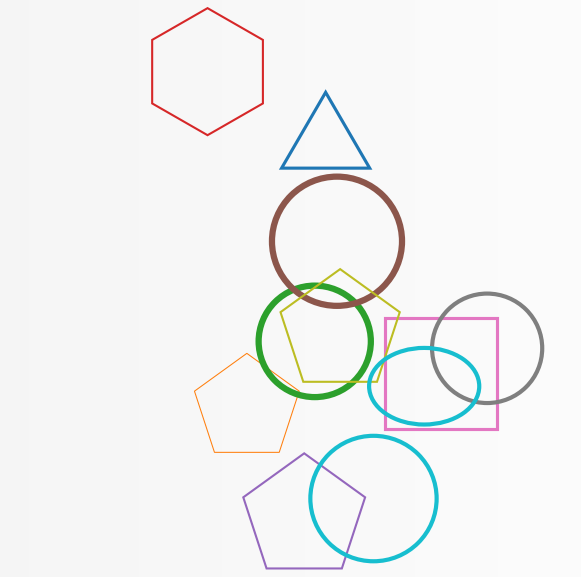[{"shape": "triangle", "thickness": 1.5, "radius": 0.44, "center": [0.56, 0.752]}, {"shape": "pentagon", "thickness": 0.5, "radius": 0.47, "center": [0.425, 0.293]}, {"shape": "circle", "thickness": 3, "radius": 0.48, "center": [0.541, 0.408]}, {"shape": "hexagon", "thickness": 1, "radius": 0.55, "center": [0.357, 0.875]}, {"shape": "pentagon", "thickness": 1, "radius": 0.55, "center": [0.523, 0.104]}, {"shape": "circle", "thickness": 3, "radius": 0.56, "center": [0.58, 0.581]}, {"shape": "square", "thickness": 1.5, "radius": 0.48, "center": [0.759, 0.352]}, {"shape": "circle", "thickness": 2, "radius": 0.47, "center": [0.838, 0.396]}, {"shape": "pentagon", "thickness": 1, "radius": 0.54, "center": [0.585, 0.425]}, {"shape": "circle", "thickness": 2, "radius": 0.54, "center": [0.643, 0.136]}, {"shape": "oval", "thickness": 2, "radius": 0.47, "center": [0.73, 0.33]}]